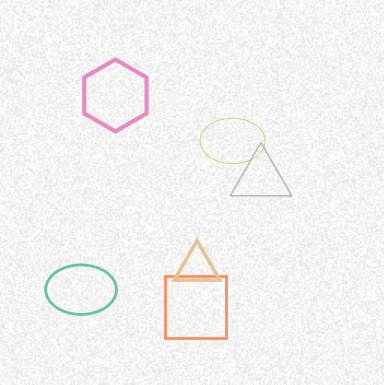[{"shape": "oval", "thickness": 2, "radius": 0.46, "center": [0.211, 0.248]}, {"shape": "square", "thickness": 2, "radius": 0.4, "center": [0.507, 0.203]}, {"shape": "hexagon", "thickness": 3, "radius": 0.47, "center": [0.3, 0.752]}, {"shape": "oval", "thickness": 0.5, "radius": 0.42, "center": [0.604, 0.634]}, {"shape": "triangle", "thickness": 2.5, "radius": 0.34, "center": [0.512, 0.306]}, {"shape": "triangle", "thickness": 1, "radius": 0.46, "center": [0.678, 0.537]}]